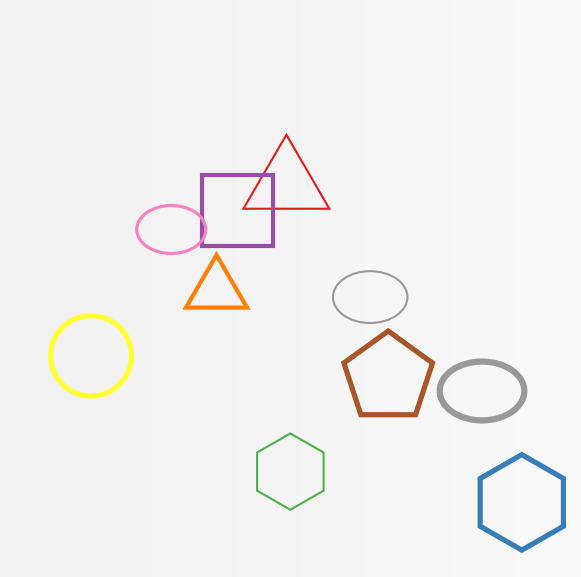[{"shape": "triangle", "thickness": 1, "radius": 0.43, "center": [0.493, 0.68]}, {"shape": "hexagon", "thickness": 2.5, "radius": 0.41, "center": [0.898, 0.129]}, {"shape": "hexagon", "thickness": 1, "radius": 0.33, "center": [0.5, 0.183]}, {"shape": "square", "thickness": 2, "radius": 0.31, "center": [0.409, 0.634]}, {"shape": "triangle", "thickness": 2, "radius": 0.3, "center": [0.372, 0.497]}, {"shape": "circle", "thickness": 2.5, "radius": 0.35, "center": [0.157, 0.383]}, {"shape": "pentagon", "thickness": 2.5, "radius": 0.4, "center": [0.668, 0.346]}, {"shape": "oval", "thickness": 1.5, "radius": 0.3, "center": [0.295, 0.602]}, {"shape": "oval", "thickness": 3, "radius": 0.36, "center": [0.829, 0.322]}, {"shape": "oval", "thickness": 1, "radius": 0.32, "center": [0.637, 0.485]}]